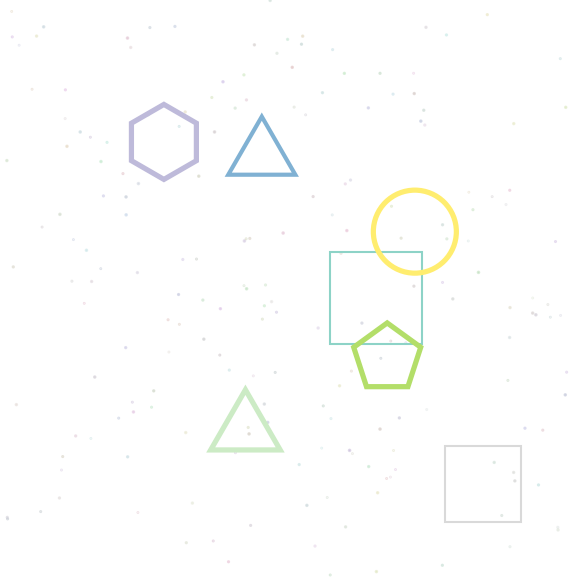[{"shape": "square", "thickness": 1, "radius": 0.4, "center": [0.652, 0.483]}, {"shape": "hexagon", "thickness": 2.5, "radius": 0.32, "center": [0.284, 0.753]}, {"shape": "triangle", "thickness": 2, "radius": 0.34, "center": [0.453, 0.73]}, {"shape": "pentagon", "thickness": 2.5, "radius": 0.31, "center": [0.67, 0.379]}, {"shape": "square", "thickness": 1, "radius": 0.33, "center": [0.836, 0.16]}, {"shape": "triangle", "thickness": 2.5, "radius": 0.35, "center": [0.425, 0.255]}, {"shape": "circle", "thickness": 2.5, "radius": 0.36, "center": [0.718, 0.598]}]